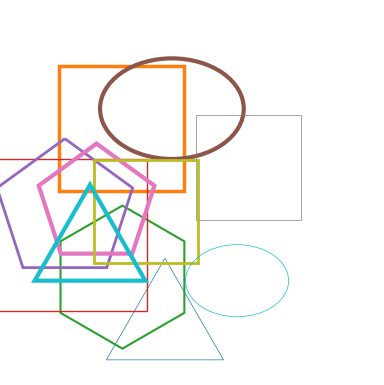[{"shape": "triangle", "thickness": 0.5, "radius": 0.88, "center": [0.428, 0.153]}, {"shape": "square", "thickness": 2.5, "radius": 0.81, "center": [0.316, 0.666]}, {"shape": "hexagon", "thickness": 1.5, "radius": 0.93, "center": [0.318, 0.28]}, {"shape": "square", "thickness": 1, "radius": 0.99, "center": [0.184, 0.39]}, {"shape": "pentagon", "thickness": 2, "radius": 0.93, "center": [0.168, 0.455]}, {"shape": "oval", "thickness": 3, "radius": 0.93, "center": [0.446, 0.718]}, {"shape": "pentagon", "thickness": 3, "radius": 0.79, "center": [0.251, 0.469]}, {"shape": "square", "thickness": 0.5, "radius": 0.68, "center": [0.646, 0.566]}, {"shape": "square", "thickness": 2, "radius": 0.67, "center": [0.379, 0.45]}, {"shape": "oval", "thickness": 0.5, "radius": 0.67, "center": [0.616, 0.271]}, {"shape": "triangle", "thickness": 3, "radius": 0.83, "center": [0.234, 0.354]}]